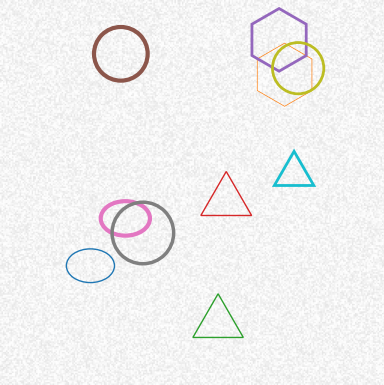[{"shape": "oval", "thickness": 1, "radius": 0.31, "center": [0.235, 0.31]}, {"shape": "hexagon", "thickness": 0.5, "radius": 0.41, "center": [0.739, 0.806]}, {"shape": "triangle", "thickness": 1, "radius": 0.38, "center": [0.566, 0.161]}, {"shape": "triangle", "thickness": 1, "radius": 0.38, "center": [0.588, 0.478]}, {"shape": "hexagon", "thickness": 2, "radius": 0.41, "center": [0.725, 0.896]}, {"shape": "circle", "thickness": 3, "radius": 0.35, "center": [0.314, 0.86]}, {"shape": "oval", "thickness": 3, "radius": 0.32, "center": [0.326, 0.433]}, {"shape": "circle", "thickness": 2.5, "radius": 0.4, "center": [0.371, 0.395]}, {"shape": "circle", "thickness": 2, "radius": 0.33, "center": [0.774, 0.823]}, {"shape": "triangle", "thickness": 2, "radius": 0.3, "center": [0.764, 0.548]}]